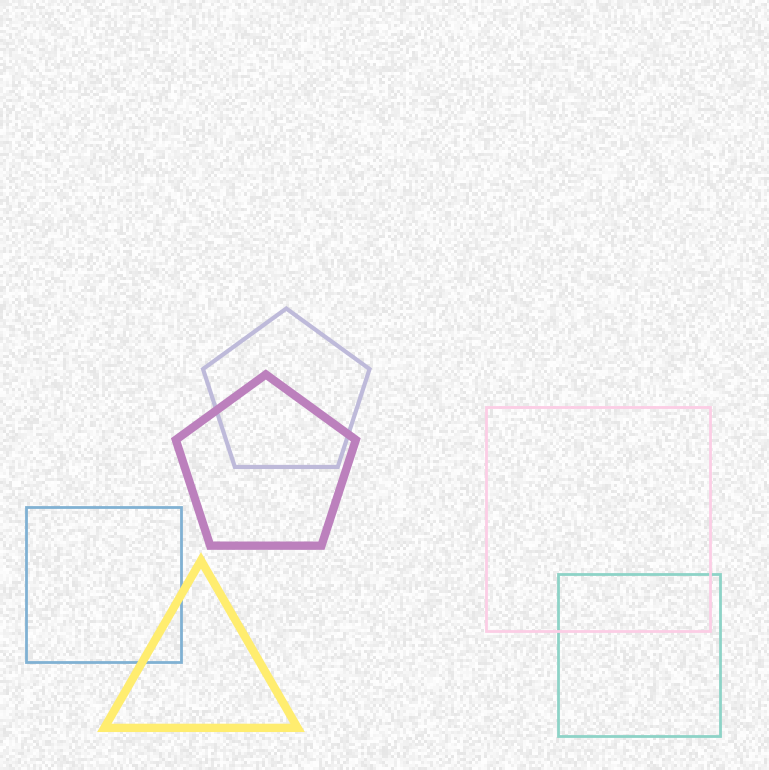[{"shape": "square", "thickness": 1, "radius": 0.53, "center": [0.83, 0.149]}, {"shape": "pentagon", "thickness": 1.5, "radius": 0.57, "center": [0.372, 0.486]}, {"shape": "square", "thickness": 1, "radius": 0.5, "center": [0.134, 0.241]}, {"shape": "square", "thickness": 1, "radius": 0.73, "center": [0.777, 0.326]}, {"shape": "pentagon", "thickness": 3, "radius": 0.61, "center": [0.345, 0.391]}, {"shape": "triangle", "thickness": 3, "radius": 0.72, "center": [0.261, 0.127]}]